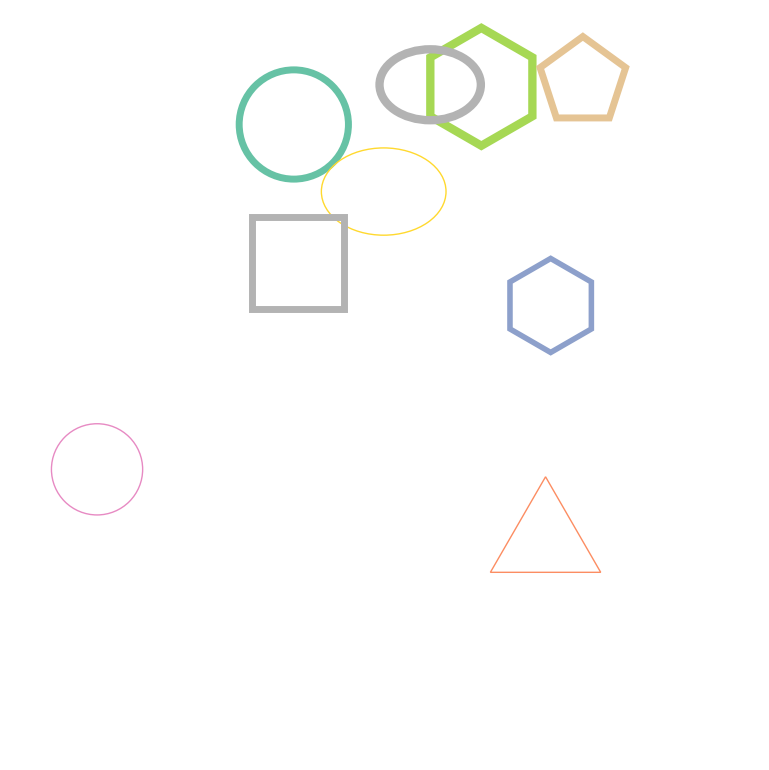[{"shape": "circle", "thickness": 2.5, "radius": 0.35, "center": [0.382, 0.838]}, {"shape": "triangle", "thickness": 0.5, "radius": 0.41, "center": [0.709, 0.298]}, {"shape": "hexagon", "thickness": 2, "radius": 0.31, "center": [0.715, 0.603]}, {"shape": "circle", "thickness": 0.5, "radius": 0.3, "center": [0.126, 0.39]}, {"shape": "hexagon", "thickness": 3, "radius": 0.38, "center": [0.625, 0.887]}, {"shape": "oval", "thickness": 0.5, "radius": 0.4, "center": [0.498, 0.751]}, {"shape": "pentagon", "thickness": 2.5, "radius": 0.29, "center": [0.757, 0.894]}, {"shape": "oval", "thickness": 3, "radius": 0.33, "center": [0.559, 0.89]}, {"shape": "square", "thickness": 2.5, "radius": 0.3, "center": [0.387, 0.658]}]